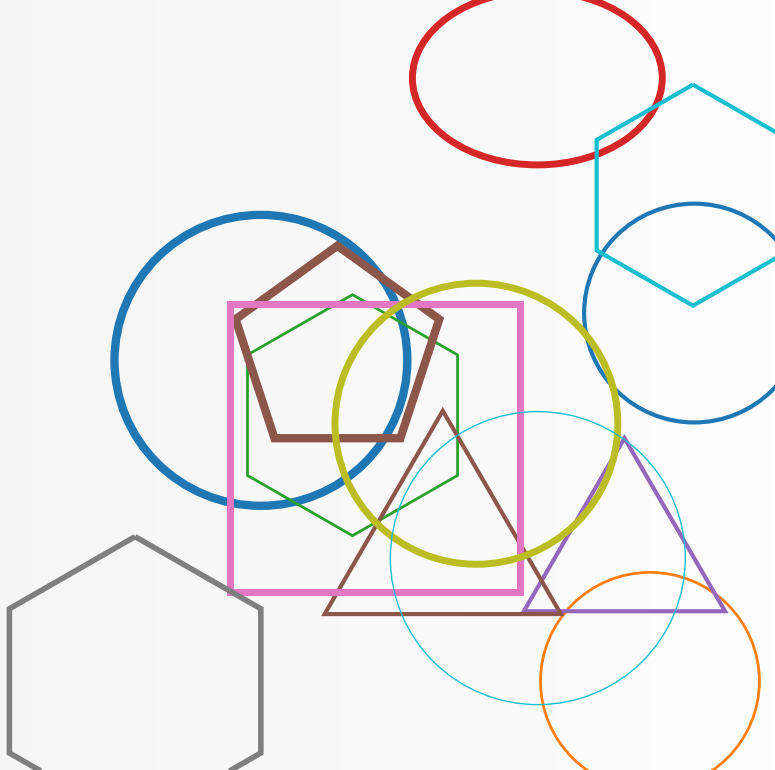[{"shape": "circle", "thickness": 1.5, "radius": 0.71, "center": [0.896, 0.593]}, {"shape": "circle", "thickness": 3, "radius": 0.94, "center": [0.337, 0.532]}, {"shape": "circle", "thickness": 1, "radius": 0.71, "center": [0.839, 0.115]}, {"shape": "hexagon", "thickness": 1, "radius": 0.78, "center": [0.455, 0.461]}, {"shape": "oval", "thickness": 2.5, "radius": 0.81, "center": [0.693, 0.899]}, {"shape": "triangle", "thickness": 1.5, "radius": 0.75, "center": [0.806, 0.281]}, {"shape": "pentagon", "thickness": 3, "radius": 0.69, "center": [0.435, 0.543]}, {"shape": "triangle", "thickness": 1.5, "radius": 0.88, "center": [0.571, 0.29]}, {"shape": "square", "thickness": 2.5, "radius": 0.94, "center": [0.484, 0.418]}, {"shape": "hexagon", "thickness": 2, "radius": 0.94, "center": [0.174, 0.116]}, {"shape": "circle", "thickness": 2.5, "radius": 0.91, "center": [0.615, 0.45]}, {"shape": "hexagon", "thickness": 1.5, "radius": 0.72, "center": [0.894, 0.747]}, {"shape": "circle", "thickness": 0.5, "radius": 0.95, "center": [0.694, 0.275]}]